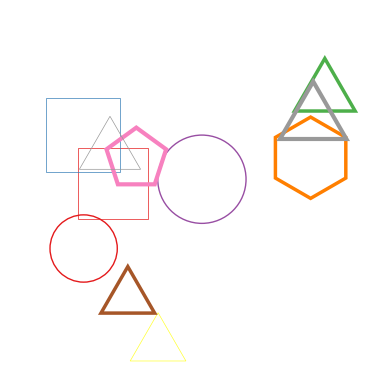[{"shape": "circle", "thickness": 1, "radius": 0.44, "center": [0.217, 0.355]}, {"shape": "square", "thickness": 0.5, "radius": 0.46, "center": [0.294, 0.524]}, {"shape": "square", "thickness": 0.5, "radius": 0.48, "center": [0.215, 0.65]}, {"shape": "triangle", "thickness": 2.5, "radius": 0.45, "center": [0.844, 0.757]}, {"shape": "circle", "thickness": 1, "radius": 0.57, "center": [0.524, 0.534]}, {"shape": "hexagon", "thickness": 2.5, "radius": 0.53, "center": [0.807, 0.59]}, {"shape": "triangle", "thickness": 0.5, "radius": 0.42, "center": [0.411, 0.104]}, {"shape": "triangle", "thickness": 2.5, "radius": 0.4, "center": [0.332, 0.227]}, {"shape": "pentagon", "thickness": 3, "radius": 0.41, "center": [0.354, 0.587]}, {"shape": "triangle", "thickness": 3, "radius": 0.5, "center": [0.814, 0.689]}, {"shape": "triangle", "thickness": 0.5, "radius": 0.46, "center": [0.286, 0.606]}]